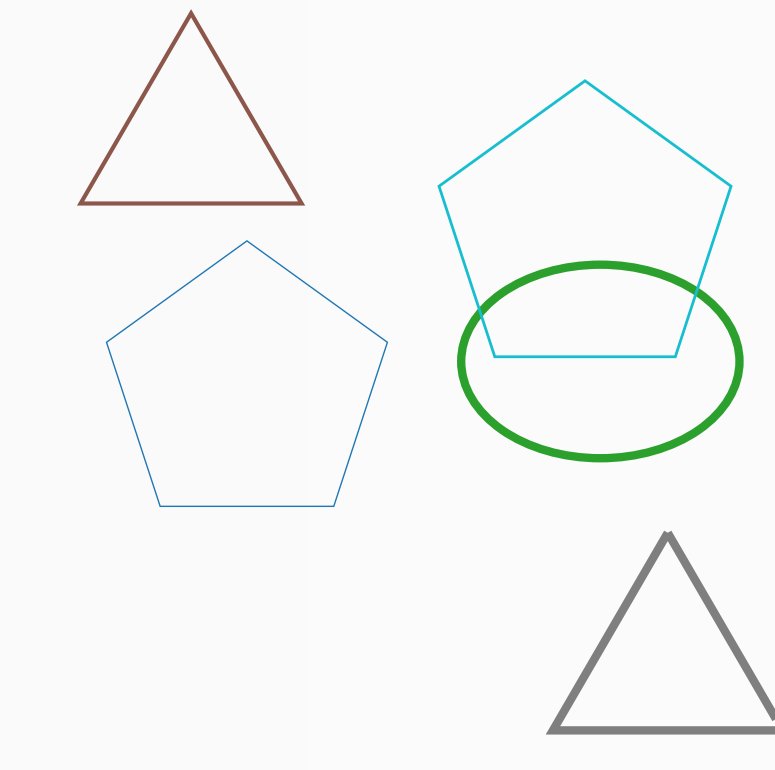[{"shape": "pentagon", "thickness": 0.5, "radius": 0.95, "center": [0.319, 0.497]}, {"shape": "oval", "thickness": 3, "radius": 0.9, "center": [0.775, 0.531]}, {"shape": "triangle", "thickness": 1.5, "radius": 0.82, "center": [0.247, 0.818]}, {"shape": "triangle", "thickness": 3, "radius": 0.86, "center": [0.862, 0.137]}, {"shape": "pentagon", "thickness": 1, "radius": 0.99, "center": [0.755, 0.697]}]